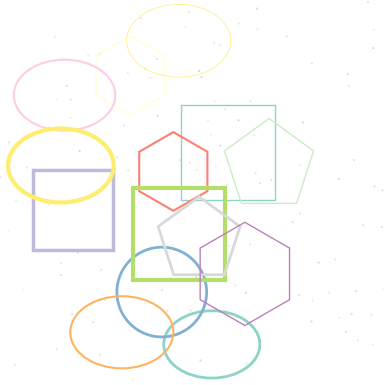[{"shape": "oval", "thickness": 2, "radius": 0.62, "center": [0.55, 0.105]}, {"shape": "square", "thickness": 1, "radius": 0.61, "center": [0.593, 0.604]}, {"shape": "hexagon", "thickness": 0.5, "radius": 0.51, "center": [0.338, 0.804]}, {"shape": "square", "thickness": 2.5, "radius": 0.52, "center": [0.189, 0.454]}, {"shape": "hexagon", "thickness": 1.5, "radius": 0.51, "center": [0.45, 0.555]}, {"shape": "circle", "thickness": 2, "radius": 0.58, "center": [0.42, 0.241]}, {"shape": "oval", "thickness": 1.5, "radius": 0.67, "center": [0.316, 0.137]}, {"shape": "square", "thickness": 3, "radius": 0.6, "center": [0.465, 0.392]}, {"shape": "oval", "thickness": 1.5, "radius": 0.66, "center": [0.168, 0.753]}, {"shape": "pentagon", "thickness": 2, "radius": 0.56, "center": [0.517, 0.377]}, {"shape": "hexagon", "thickness": 1, "radius": 0.67, "center": [0.636, 0.289]}, {"shape": "pentagon", "thickness": 1, "radius": 0.61, "center": [0.699, 0.57]}, {"shape": "oval", "thickness": 3, "radius": 0.69, "center": [0.158, 0.57]}, {"shape": "oval", "thickness": 0.5, "radius": 0.68, "center": [0.464, 0.894]}]